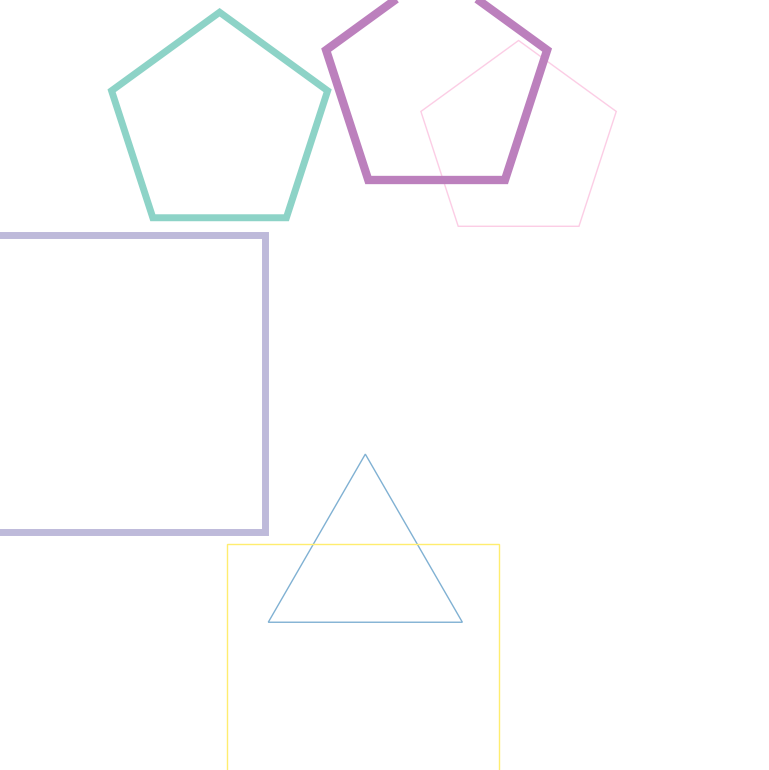[{"shape": "pentagon", "thickness": 2.5, "radius": 0.74, "center": [0.285, 0.837]}, {"shape": "square", "thickness": 2.5, "radius": 0.96, "center": [0.152, 0.502]}, {"shape": "triangle", "thickness": 0.5, "radius": 0.73, "center": [0.474, 0.265]}, {"shape": "pentagon", "thickness": 0.5, "radius": 0.67, "center": [0.673, 0.814]}, {"shape": "pentagon", "thickness": 3, "radius": 0.75, "center": [0.567, 0.888]}, {"shape": "square", "thickness": 0.5, "radius": 0.88, "center": [0.471, 0.117]}]